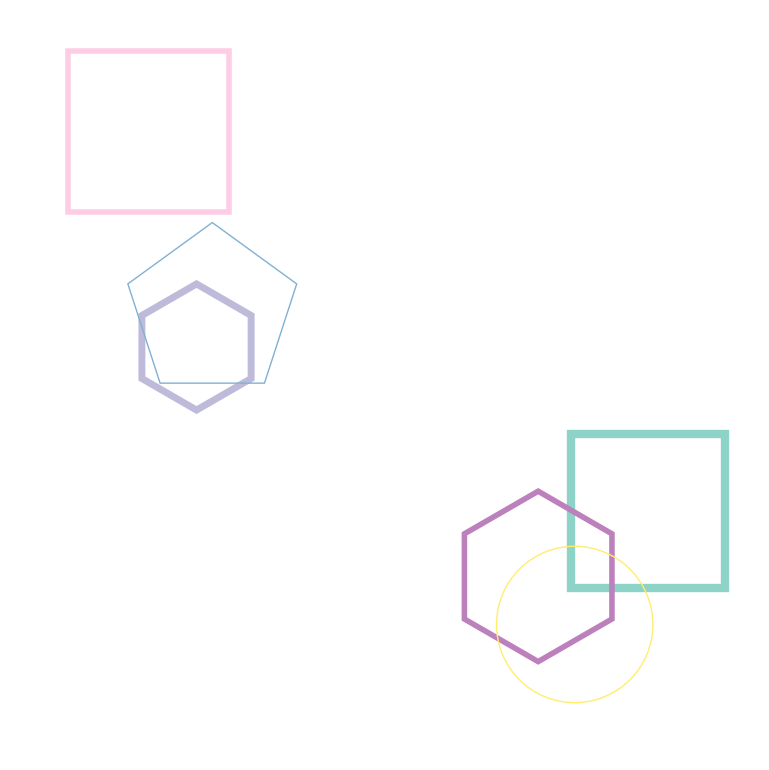[{"shape": "square", "thickness": 3, "radius": 0.5, "center": [0.842, 0.336]}, {"shape": "hexagon", "thickness": 2.5, "radius": 0.41, "center": [0.255, 0.549]}, {"shape": "pentagon", "thickness": 0.5, "radius": 0.58, "center": [0.276, 0.596]}, {"shape": "square", "thickness": 2, "radius": 0.52, "center": [0.193, 0.829]}, {"shape": "hexagon", "thickness": 2, "radius": 0.55, "center": [0.699, 0.251]}, {"shape": "circle", "thickness": 0.5, "radius": 0.51, "center": [0.746, 0.189]}]